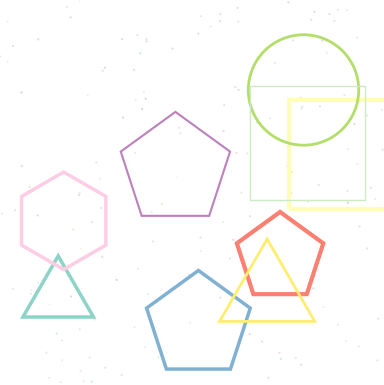[{"shape": "triangle", "thickness": 2.5, "radius": 0.53, "center": [0.151, 0.229]}, {"shape": "square", "thickness": 3, "radius": 0.71, "center": [0.892, 0.598]}, {"shape": "pentagon", "thickness": 3, "radius": 0.59, "center": [0.727, 0.331]}, {"shape": "pentagon", "thickness": 2.5, "radius": 0.71, "center": [0.515, 0.156]}, {"shape": "circle", "thickness": 2, "radius": 0.72, "center": [0.788, 0.766]}, {"shape": "hexagon", "thickness": 2.5, "radius": 0.63, "center": [0.165, 0.427]}, {"shape": "pentagon", "thickness": 1.5, "radius": 0.75, "center": [0.456, 0.56]}, {"shape": "square", "thickness": 1, "radius": 0.75, "center": [0.799, 0.629]}, {"shape": "triangle", "thickness": 2, "radius": 0.71, "center": [0.694, 0.237]}]